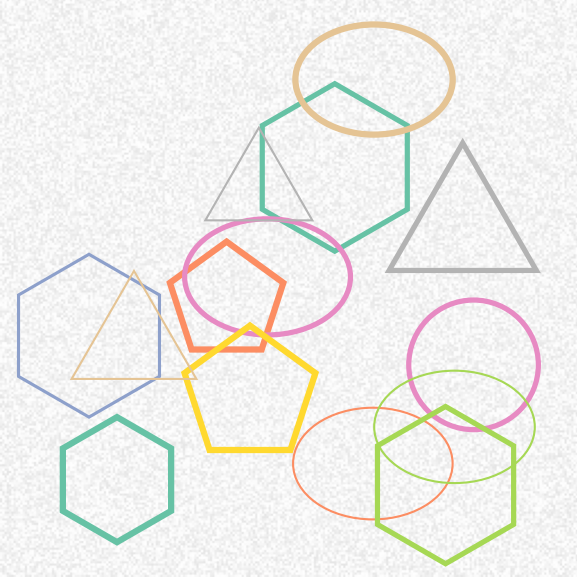[{"shape": "hexagon", "thickness": 3, "radius": 0.54, "center": [0.203, 0.169]}, {"shape": "hexagon", "thickness": 2.5, "radius": 0.72, "center": [0.58, 0.709]}, {"shape": "oval", "thickness": 1, "radius": 0.69, "center": [0.646, 0.196]}, {"shape": "pentagon", "thickness": 3, "radius": 0.52, "center": [0.392, 0.477]}, {"shape": "hexagon", "thickness": 1.5, "radius": 0.7, "center": [0.154, 0.418]}, {"shape": "oval", "thickness": 2.5, "radius": 0.72, "center": [0.463, 0.52]}, {"shape": "circle", "thickness": 2.5, "radius": 0.56, "center": [0.82, 0.367]}, {"shape": "oval", "thickness": 1, "radius": 0.7, "center": [0.787, 0.26]}, {"shape": "hexagon", "thickness": 2.5, "radius": 0.68, "center": [0.772, 0.159]}, {"shape": "pentagon", "thickness": 3, "radius": 0.6, "center": [0.433, 0.316]}, {"shape": "triangle", "thickness": 1, "radius": 0.62, "center": [0.232, 0.405]}, {"shape": "oval", "thickness": 3, "radius": 0.68, "center": [0.648, 0.861]}, {"shape": "triangle", "thickness": 2.5, "radius": 0.74, "center": [0.801, 0.604]}, {"shape": "triangle", "thickness": 1, "radius": 0.53, "center": [0.448, 0.671]}]